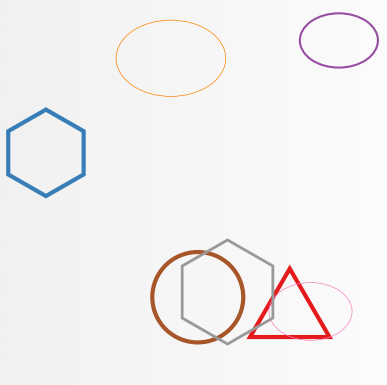[{"shape": "triangle", "thickness": 3, "radius": 0.59, "center": [0.748, 0.184]}, {"shape": "hexagon", "thickness": 3, "radius": 0.56, "center": [0.119, 0.603]}, {"shape": "oval", "thickness": 1.5, "radius": 0.5, "center": [0.875, 0.895]}, {"shape": "oval", "thickness": 0.5, "radius": 0.71, "center": [0.441, 0.849]}, {"shape": "circle", "thickness": 3, "radius": 0.59, "center": [0.51, 0.228]}, {"shape": "oval", "thickness": 0.5, "radius": 0.54, "center": [0.801, 0.191]}, {"shape": "hexagon", "thickness": 2, "radius": 0.68, "center": [0.587, 0.242]}]